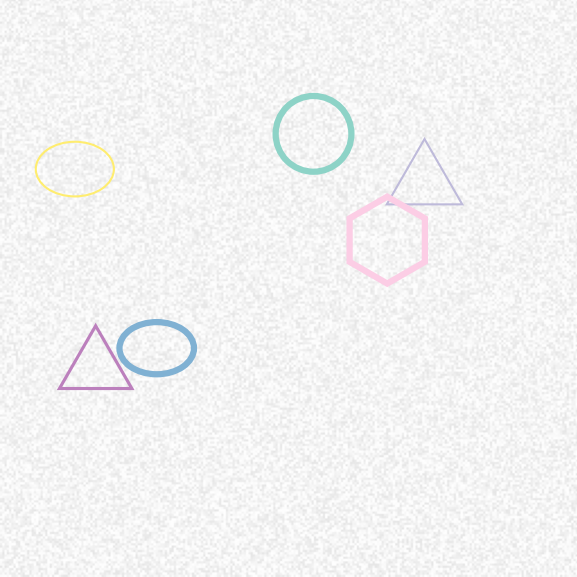[{"shape": "circle", "thickness": 3, "radius": 0.33, "center": [0.543, 0.767]}, {"shape": "triangle", "thickness": 1, "radius": 0.38, "center": [0.735, 0.683]}, {"shape": "oval", "thickness": 3, "radius": 0.32, "center": [0.271, 0.396]}, {"shape": "hexagon", "thickness": 3, "radius": 0.38, "center": [0.671, 0.583]}, {"shape": "triangle", "thickness": 1.5, "radius": 0.36, "center": [0.166, 0.363]}, {"shape": "oval", "thickness": 1, "radius": 0.34, "center": [0.13, 0.706]}]